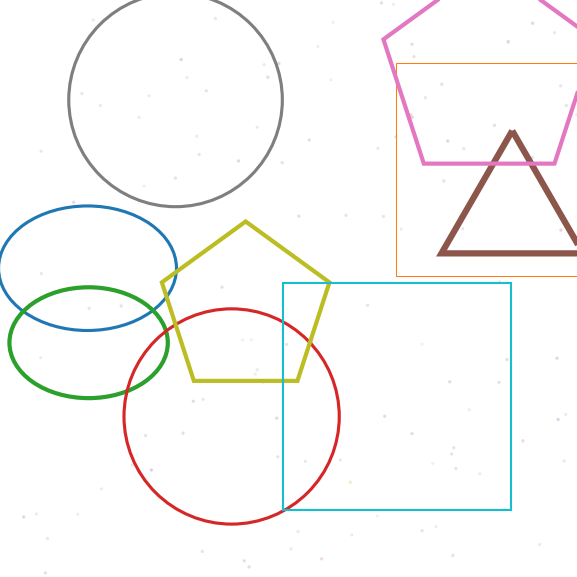[{"shape": "oval", "thickness": 1.5, "radius": 0.77, "center": [0.152, 0.535]}, {"shape": "square", "thickness": 0.5, "radius": 0.92, "center": [0.871, 0.705]}, {"shape": "oval", "thickness": 2, "radius": 0.69, "center": [0.153, 0.406]}, {"shape": "circle", "thickness": 1.5, "radius": 0.93, "center": [0.401, 0.278]}, {"shape": "triangle", "thickness": 3, "radius": 0.71, "center": [0.887, 0.631]}, {"shape": "pentagon", "thickness": 2, "radius": 0.96, "center": [0.847, 0.871]}, {"shape": "circle", "thickness": 1.5, "radius": 0.92, "center": [0.304, 0.826]}, {"shape": "pentagon", "thickness": 2, "radius": 0.76, "center": [0.425, 0.463]}, {"shape": "square", "thickness": 1, "radius": 0.99, "center": [0.687, 0.313]}]